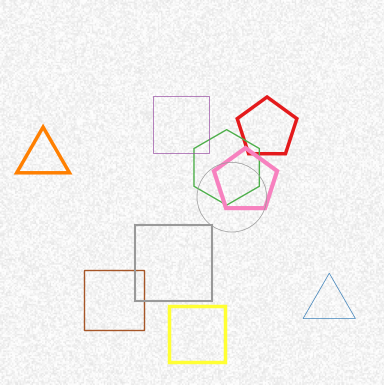[{"shape": "pentagon", "thickness": 2.5, "radius": 0.41, "center": [0.694, 0.667]}, {"shape": "triangle", "thickness": 0.5, "radius": 0.39, "center": [0.855, 0.212]}, {"shape": "hexagon", "thickness": 1, "radius": 0.49, "center": [0.589, 0.565]}, {"shape": "square", "thickness": 0.5, "radius": 0.37, "center": [0.47, 0.677]}, {"shape": "triangle", "thickness": 2.5, "radius": 0.4, "center": [0.112, 0.591]}, {"shape": "square", "thickness": 2.5, "radius": 0.37, "center": [0.512, 0.132]}, {"shape": "square", "thickness": 1, "radius": 0.39, "center": [0.296, 0.221]}, {"shape": "pentagon", "thickness": 3, "radius": 0.43, "center": [0.638, 0.529]}, {"shape": "square", "thickness": 1.5, "radius": 0.5, "center": [0.451, 0.317]}, {"shape": "circle", "thickness": 0.5, "radius": 0.45, "center": [0.602, 0.488]}]